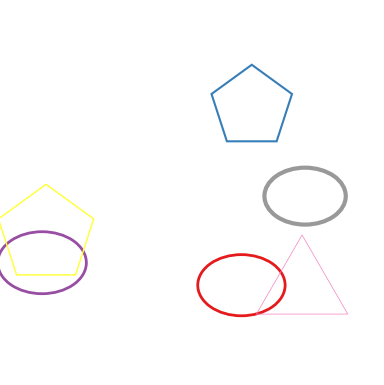[{"shape": "oval", "thickness": 2, "radius": 0.57, "center": [0.627, 0.259]}, {"shape": "pentagon", "thickness": 1.5, "radius": 0.55, "center": [0.654, 0.722]}, {"shape": "oval", "thickness": 2, "radius": 0.58, "center": [0.109, 0.318]}, {"shape": "pentagon", "thickness": 1, "radius": 0.65, "center": [0.12, 0.391]}, {"shape": "triangle", "thickness": 0.5, "radius": 0.69, "center": [0.785, 0.253]}, {"shape": "oval", "thickness": 3, "radius": 0.53, "center": [0.792, 0.491]}]